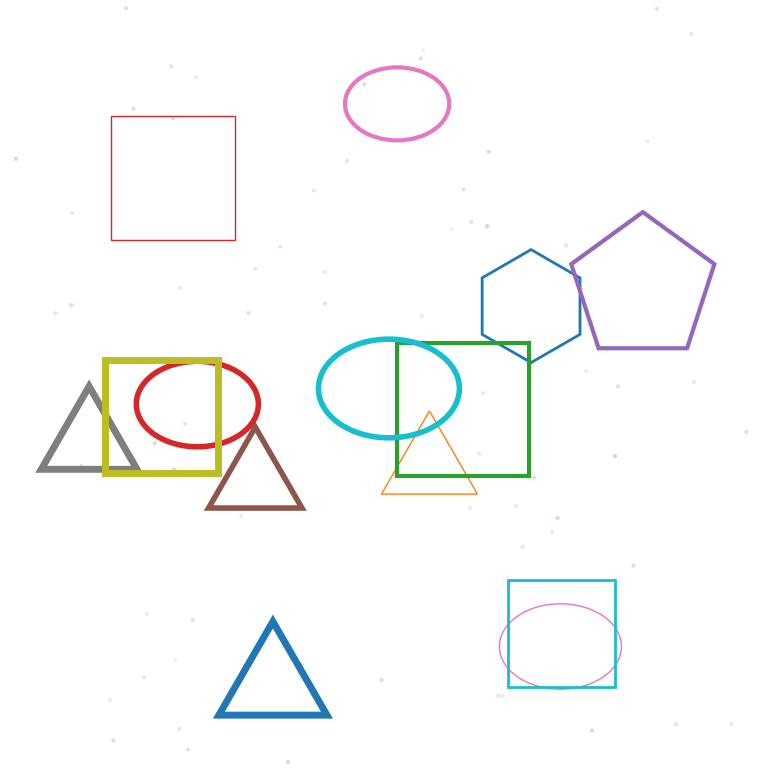[{"shape": "hexagon", "thickness": 1, "radius": 0.37, "center": [0.69, 0.602]}, {"shape": "triangle", "thickness": 2.5, "radius": 0.41, "center": [0.354, 0.112]}, {"shape": "triangle", "thickness": 0.5, "radius": 0.36, "center": [0.558, 0.394]}, {"shape": "square", "thickness": 1.5, "radius": 0.43, "center": [0.602, 0.468]}, {"shape": "oval", "thickness": 2, "radius": 0.4, "center": [0.256, 0.475]}, {"shape": "square", "thickness": 0.5, "radius": 0.4, "center": [0.224, 0.769]}, {"shape": "pentagon", "thickness": 1.5, "radius": 0.49, "center": [0.835, 0.627]}, {"shape": "triangle", "thickness": 2, "radius": 0.35, "center": [0.332, 0.375]}, {"shape": "oval", "thickness": 0.5, "radius": 0.4, "center": [0.728, 0.16]}, {"shape": "oval", "thickness": 1.5, "radius": 0.34, "center": [0.516, 0.865]}, {"shape": "triangle", "thickness": 2.5, "radius": 0.36, "center": [0.116, 0.426]}, {"shape": "square", "thickness": 2.5, "radius": 0.37, "center": [0.21, 0.459]}, {"shape": "square", "thickness": 1, "radius": 0.35, "center": [0.729, 0.178]}, {"shape": "oval", "thickness": 2, "radius": 0.46, "center": [0.505, 0.495]}]